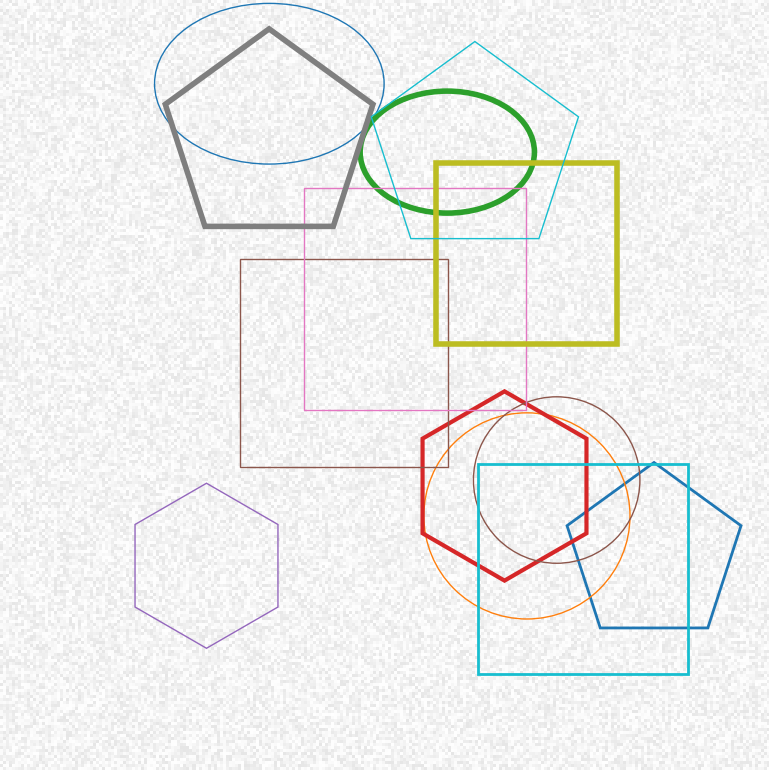[{"shape": "oval", "thickness": 0.5, "radius": 0.75, "center": [0.35, 0.891]}, {"shape": "pentagon", "thickness": 1, "radius": 0.59, "center": [0.849, 0.281]}, {"shape": "circle", "thickness": 0.5, "radius": 0.67, "center": [0.684, 0.33]}, {"shape": "oval", "thickness": 2, "radius": 0.57, "center": [0.581, 0.802]}, {"shape": "hexagon", "thickness": 1.5, "radius": 0.61, "center": [0.655, 0.369]}, {"shape": "hexagon", "thickness": 0.5, "radius": 0.54, "center": [0.268, 0.265]}, {"shape": "square", "thickness": 0.5, "radius": 0.68, "center": [0.446, 0.528]}, {"shape": "circle", "thickness": 0.5, "radius": 0.54, "center": [0.723, 0.377]}, {"shape": "square", "thickness": 0.5, "radius": 0.72, "center": [0.539, 0.612]}, {"shape": "pentagon", "thickness": 2, "radius": 0.71, "center": [0.35, 0.821]}, {"shape": "square", "thickness": 2, "radius": 0.59, "center": [0.684, 0.67]}, {"shape": "pentagon", "thickness": 0.5, "radius": 0.71, "center": [0.617, 0.805]}, {"shape": "square", "thickness": 1, "radius": 0.68, "center": [0.757, 0.261]}]